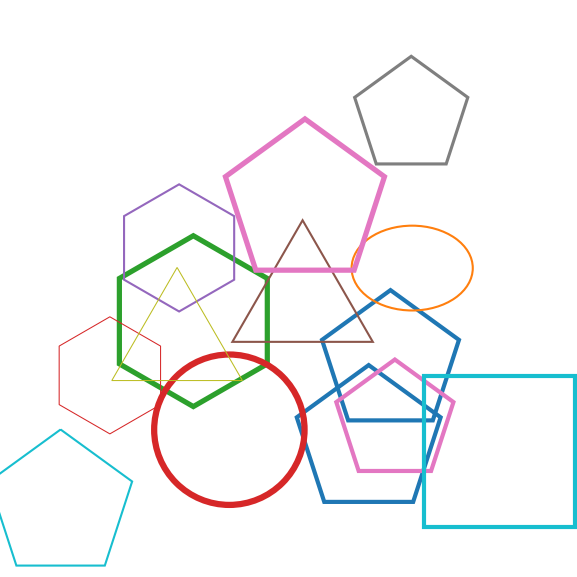[{"shape": "pentagon", "thickness": 2, "radius": 0.65, "center": [0.638, 0.236]}, {"shape": "pentagon", "thickness": 2, "radius": 0.62, "center": [0.676, 0.372]}, {"shape": "oval", "thickness": 1, "radius": 0.52, "center": [0.714, 0.535]}, {"shape": "hexagon", "thickness": 2.5, "radius": 0.74, "center": [0.335, 0.443]}, {"shape": "circle", "thickness": 3, "radius": 0.65, "center": [0.397, 0.255]}, {"shape": "hexagon", "thickness": 0.5, "radius": 0.51, "center": [0.19, 0.349]}, {"shape": "hexagon", "thickness": 1, "radius": 0.55, "center": [0.31, 0.57]}, {"shape": "triangle", "thickness": 1, "radius": 0.7, "center": [0.524, 0.477]}, {"shape": "pentagon", "thickness": 2, "radius": 0.53, "center": [0.684, 0.27]}, {"shape": "pentagon", "thickness": 2.5, "radius": 0.72, "center": [0.528, 0.648]}, {"shape": "pentagon", "thickness": 1.5, "radius": 0.52, "center": [0.712, 0.799]}, {"shape": "triangle", "thickness": 0.5, "radius": 0.65, "center": [0.307, 0.405]}, {"shape": "square", "thickness": 2, "radius": 0.65, "center": [0.865, 0.217]}, {"shape": "pentagon", "thickness": 1, "radius": 0.65, "center": [0.105, 0.125]}]